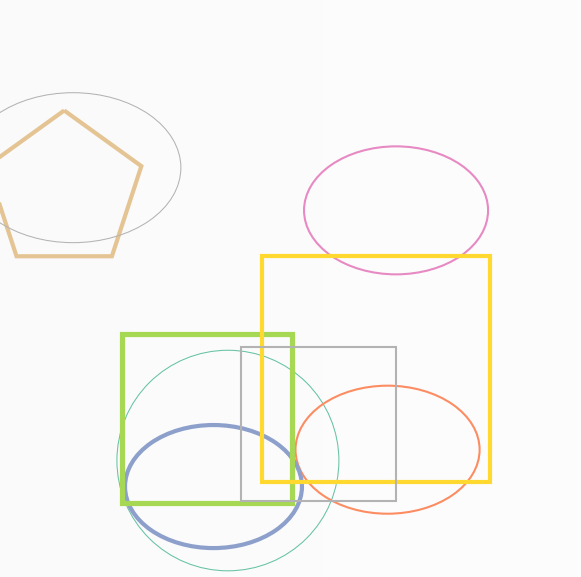[{"shape": "circle", "thickness": 0.5, "radius": 0.95, "center": [0.392, 0.202]}, {"shape": "oval", "thickness": 1, "radius": 0.79, "center": [0.667, 0.22]}, {"shape": "oval", "thickness": 2, "radius": 0.76, "center": [0.367, 0.157]}, {"shape": "oval", "thickness": 1, "radius": 0.79, "center": [0.681, 0.635]}, {"shape": "square", "thickness": 2.5, "radius": 0.73, "center": [0.356, 0.275]}, {"shape": "square", "thickness": 2, "radius": 0.98, "center": [0.647, 0.36]}, {"shape": "pentagon", "thickness": 2, "radius": 0.7, "center": [0.11, 0.668]}, {"shape": "oval", "thickness": 0.5, "radius": 0.93, "center": [0.126, 0.709]}, {"shape": "square", "thickness": 1, "radius": 0.67, "center": [0.548, 0.264]}]